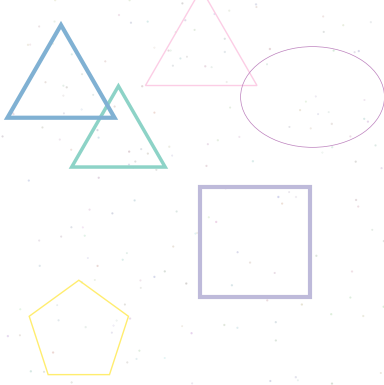[{"shape": "triangle", "thickness": 2.5, "radius": 0.7, "center": [0.308, 0.636]}, {"shape": "square", "thickness": 3, "radius": 0.71, "center": [0.663, 0.371]}, {"shape": "triangle", "thickness": 3, "radius": 0.8, "center": [0.158, 0.774]}, {"shape": "triangle", "thickness": 1, "radius": 0.84, "center": [0.523, 0.862]}, {"shape": "oval", "thickness": 0.5, "radius": 0.93, "center": [0.812, 0.748]}, {"shape": "pentagon", "thickness": 1, "radius": 0.68, "center": [0.205, 0.137]}]